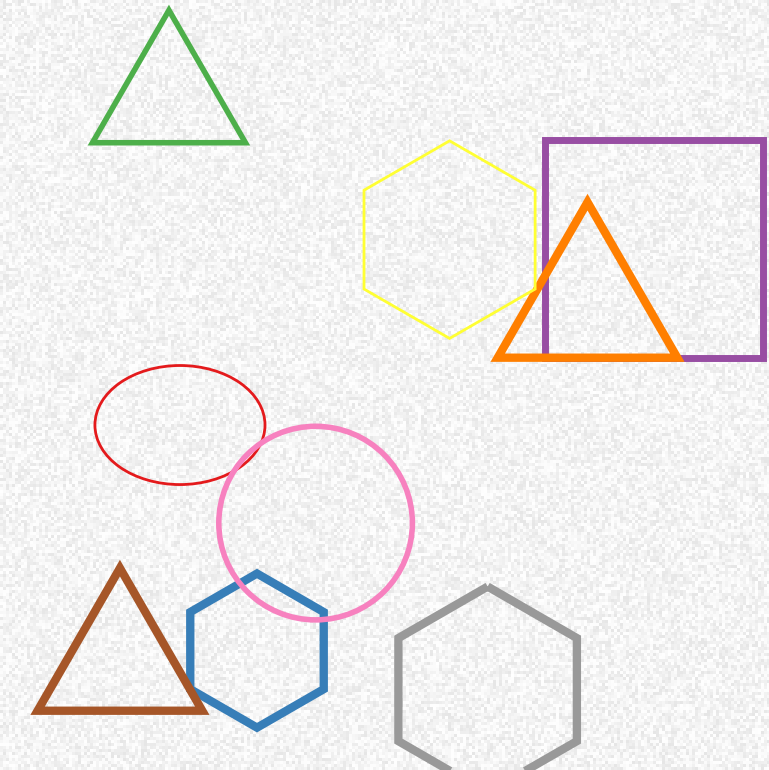[{"shape": "oval", "thickness": 1, "radius": 0.55, "center": [0.234, 0.448]}, {"shape": "hexagon", "thickness": 3, "radius": 0.5, "center": [0.334, 0.155]}, {"shape": "triangle", "thickness": 2, "radius": 0.57, "center": [0.219, 0.872]}, {"shape": "square", "thickness": 2.5, "radius": 0.71, "center": [0.85, 0.676]}, {"shape": "triangle", "thickness": 3, "radius": 0.67, "center": [0.763, 0.603]}, {"shape": "hexagon", "thickness": 1, "radius": 0.64, "center": [0.584, 0.689]}, {"shape": "triangle", "thickness": 3, "radius": 0.62, "center": [0.156, 0.139]}, {"shape": "circle", "thickness": 2, "radius": 0.63, "center": [0.41, 0.321]}, {"shape": "hexagon", "thickness": 3, "radius": 0.67, "center": [0.633, 0.104]}]